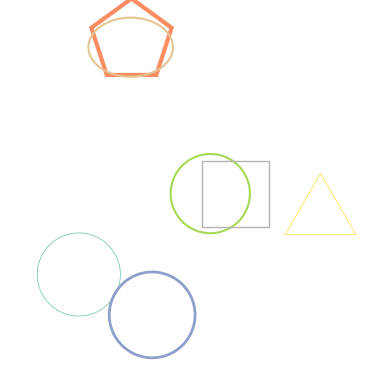[{"shape": "circle", "thickness": 0.5, "radius": 0.54, "center": [0.205, 0.287]}, {"shape": "pentagon", "thickness": 3, "radius": 0.55, "center": [0.342, 0.894]}, {"shape": "circle", "thickness": 2, "radius": 0.56, "center": [0.395, 0.182]}, {"shape": "circle", "thickness": 1.5, "radius": 0.51, "center": [0.546, 0.497]}, {"shape": "triangle", "thickness": 0.5, "radius": 0.53, "center": [0.833, 0.443]}, {"shape": "oval", "thickness": 1.5, "radius": 0.55, "center": [0.339, 0.877]}, {"shape": "square", "thickness": 1, "radius": 0.43, "center": [0.611, 0.496]}]